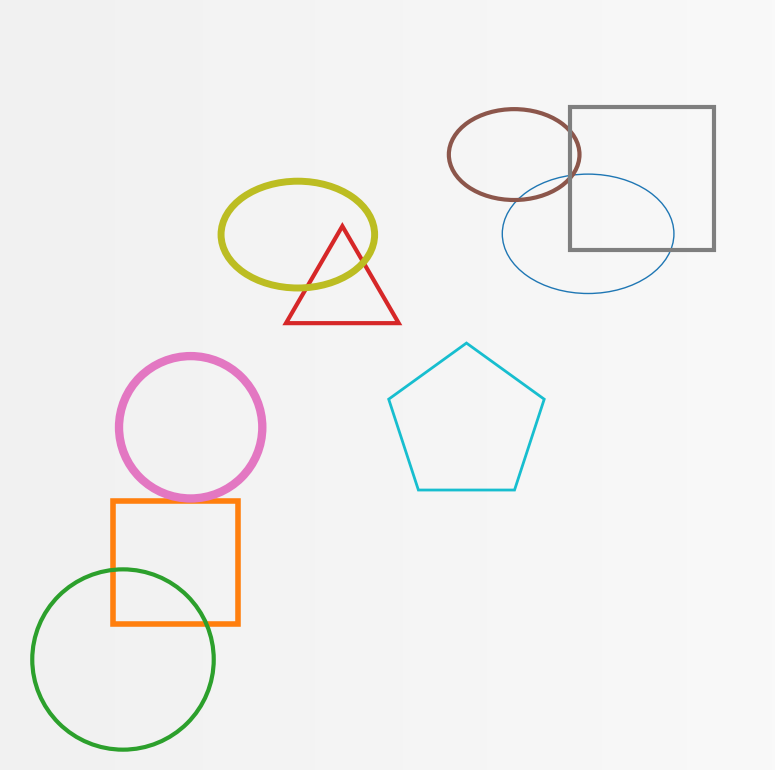[{"shape": "oval", "thickness": 0.5, "radius": 0.55, "center": [0.759, 0.696]}, {"shape": "square", "thickness": 2, "radius": 0.4, "center": [0.226, 0.269]}, {"shape": "circle", "thickness": 1.5, "radius": 0.59, "center": [0.159, 0.143]}, {"shape": "triangle", "thickness": 1.5, "radius": 0.42, "center": [0.442, 0.622]}, {"shape": "oval", "thickness": 1.5, "radius": 0.42, "center": [0.663, 0.799]}, {"shape": "circle", "thickness": 3, "radius": 0.46, "center": [0.246, 0.445]}, {"shape": "square", "thickness": 1.5, "radius": 0.47, "center": [0.829, 0.768]}, {"shape": "oval", "thickness": 2.5, "radius": 0.5, "center": [0.384, 0.695]}, {"shape": "pentagon", "thickness": 1, "radius": 0.53, "center": [0.602, 0.449]}]